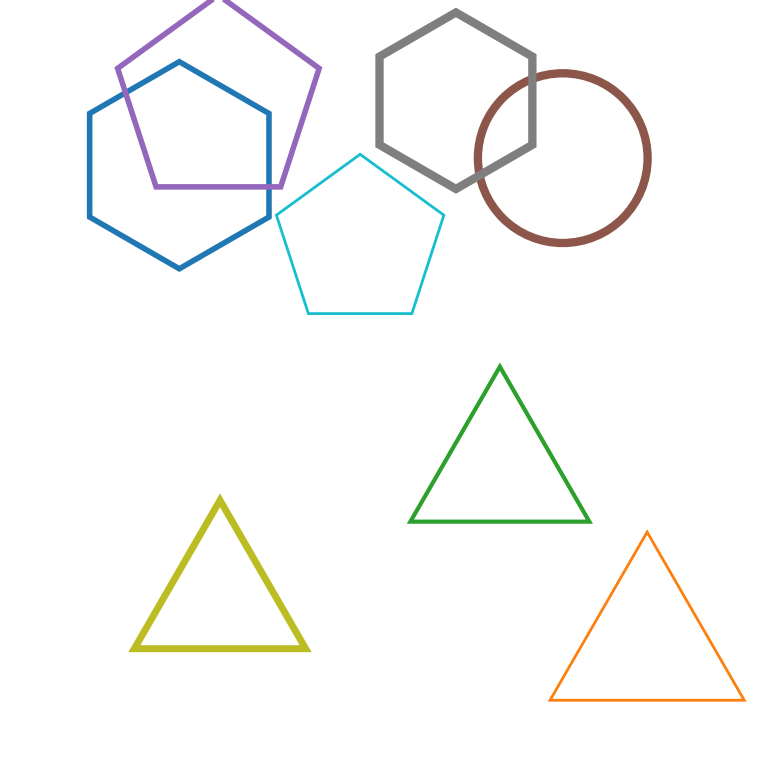[{"shape": "hexagon", "thickness": 2, "radius": 0.67, "center": [0.233, 0.785]}, {"shape": "triangle", "thickness": 1, "radius": 0.73, "center": [0.84, 0.163]}, {"shape": "triangle", "thickness": 1.5, "radius": 0.67, "center": [0.649, 0.39]}, {"shape": "pentagon", "thickness": 2, "radius": 0.69, "center": [0.284, 0.869]}, {"shape": "circle", "thickness": 3, "radius": 0.55, "center": [0.731, 0.795]}, {"shape": "hexagon", "thickness": 3, "radius": 0.57, "center": [0.592, 0.869]}, {"shape": "triangle", "thickness": 2.5, "radius": 0.64, "center": [0.286, 0.222]}, {"shape": "pentagon", "thickness": 1, "radius": 0.57, "center": [0.468, 0.685]}]